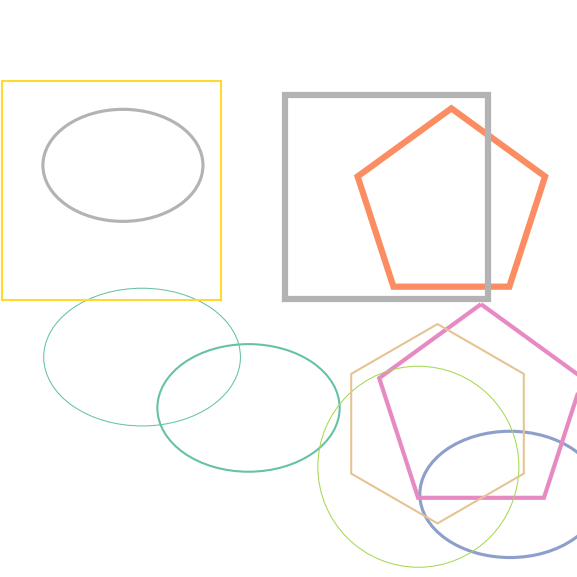[{"shape": "oval", "thickness": 1, "radius": 0.79, "center": [0.43, 0.293]}, {"shape": "oval", "thickness": 0.5, "radius": 0.85, "center": [0.246, 0.381]}, {"shape": "pentagon", "thickness": 3, "radius": 0.85, "center": [0.782, 0.641]}, {"shape": "oval", "thickness": 1.5, "radius": 0.78, "center": [0.883, 0.143]}, {"shape": "pentagon", "thickness": 2, "radius": 0.93, "center": [0.833, 0.287]}, {"shape": "circle", "thickness": 0.5, "radius": 0.87, "center": [0.724, 0.191]}, {"shape": "square", "thickness": 1, "radius": 0.95, "center": [0.193, 0.67]}, {"shape": "hexagon", "thickness": 1, "radius": 0.86, "center": [0.758, 0.265]}, {"shape": "square", "thickness": 3, "radius": 0.88, "center": [0.669, 0.658]}, {"shape": "oval", "thickness": 1.5, "radius": 0.69, "center": [0.213, 0.713]}]